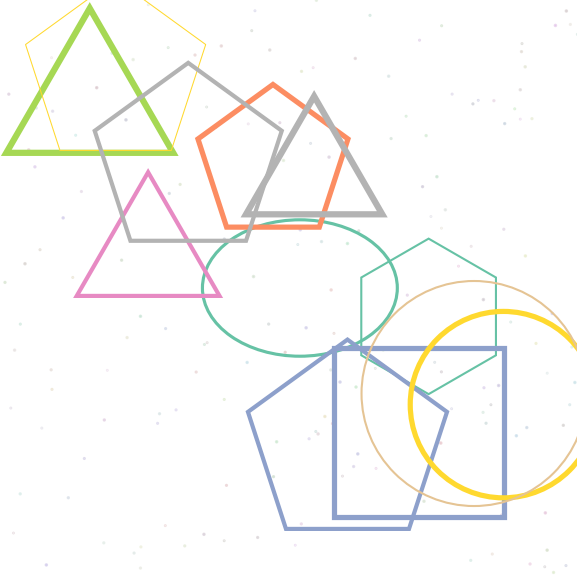[{"shape": "hexagon", "thickness": 1, "radius": 0.67, "center": [0.742, 0.451]}, {"shape": "oval", "thickness": 1.5, "radius": 0.84, "center": [0.519, 0.5]}, {"shape": "pentagon", "thickness": 2.5, "radius": 0.68, "center": [0.473, 0.716]}, {"shape": "pentagon", "thickness": 2, "radius": 0.91, "center": [0.602, 0.23]}, {"shape": "square", "thickness": 2.5, "radius": 0.73, "center": [0.726, 0.25]}, {"shape": "triangle", "thickness": 2, "radius": 0.71, "center": [0.256, 0.558]}, {"shape": "triangle", "thickness": 3, "radius": 0.83, "center": [0.155, 0.818]}, {"shape": "circle", "thickness": 2.5, "radius": 0.81, "center": [0.872, 0.298]}, {"shape": "pentagon", "thickness": 0.5, "radius": 0.82, "center": [0.2, 0.871]}, {"shape": "circle", "thickness": 1, "radius": 0.97, "center": [0.821, 0.318]}, {"shape": "pentagon", "thickness": 2, "radius": 0.85, "center": [0.326, 0.72]}, {"shape": "triangle", "thickness": 3, "radius": 0.68, "center": [0.544, 0.696]}]